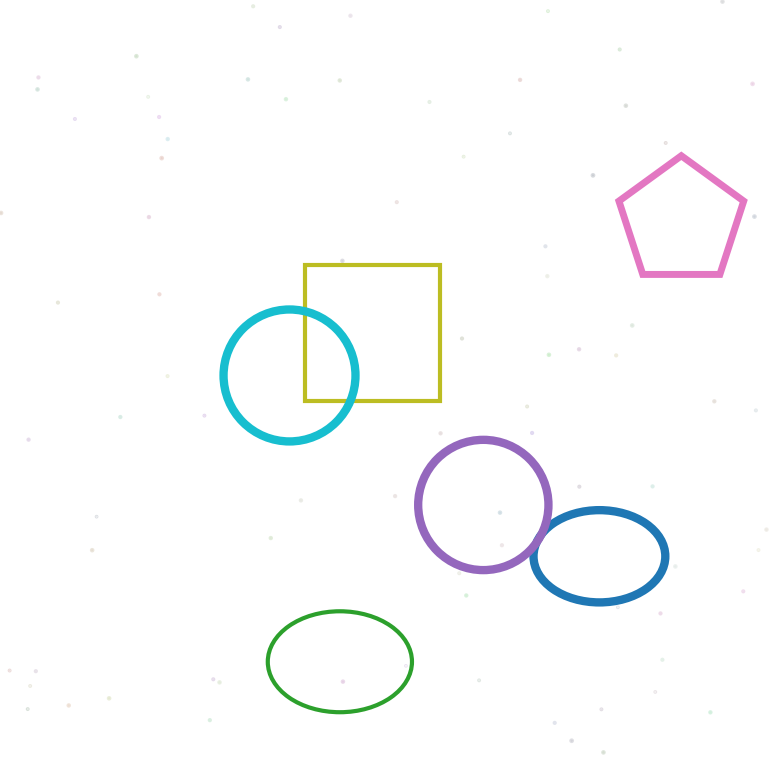[{"shape": "oval", "thickness": 3, "radius": 0.43, "center": [0.778, 0.278]}, {"shape": "oval", "thickness": 1.5, "radius": 0.47, "center": [0.441, 0.141]}, {"shape": "circle", "thickness": 3, "radius": 0.42, "center": [0.628, 0.344]}, {"shape": "pentagon", "thickness": 2.5, "radius": 0.43, "center": [0.885, 0.713]}, {"shape": "square", "thickness": 1.5, "radius": 0.44, "center": [0.484, 0.568]}, {"shape": "circle", "thickness": 3, "radius": 0.43, "center": [0.376, 0.512]}]